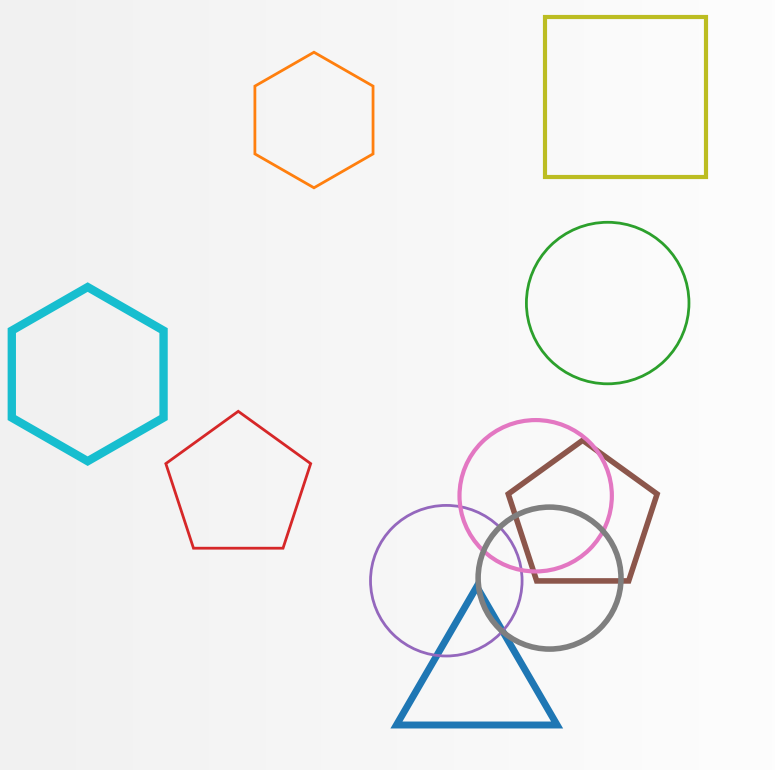[{"shape": "triangle", "thickness": 2.5, "radius": 0.6, "center": [0.615, 0.118]}, {"shape": "hexagon", "thickness": 1, "radius": 0.44, "center": [0.405, 0.844]}, {"shape": "circle", "thickness": 1, "radius": 0.52, "center": [0.784, 0.606]}, {"shape": "pentagon", "thickness": 1, "radius": 0.49, "center": [0.307, 0.368]}, {"shape": "circle", "thickness": 1, "radius": 0.49, "center": [0.576, 0.246]}, {"shape": "pentagon", "thickness": 2, "radius": 0.5, "center": [0.752, 0.327]}, {"shape": "circle", "thickness": 1.5, "radius": 0.49, "center": [0.691, 0.356]}, {"shape": "circle", "thickness": 2, "radius": 0.46, "center": [0.709, 0.249]}, {"shape": "square", "thickness": 1.5, "radius": 0.52, "center": [0.807, 0.874]}, {"shape": "hexagon", "thickness": 3, "radius": 0.57, "center": [0.113, 0.514]}]